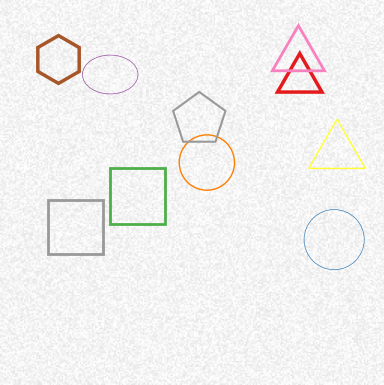[{"shape": "triangle", "thickness": 2.5, "radius": 0.33, "center": [0.779, 0.794]}, {"shape": "circle", "thickness": 0.5, "radius": 0.39, "center": [0.868, 0.378]}, {"shape": "square", "thickness": 2, "radius": 0.36, "center": [0.357, 0.491]}, {"shape": "oval", "thickness": 0.5, "radius": 0.36, "center": [0.286, 0.806]}, {"shape": "circle", "thickness": 1, "radius": 0.36, "center": [0.537, 0.578]}, {"shape": "triangle", "thickness": 1, "radius": 0.43, "center": [0.875, 0.605]}, {"shape": "hexagon", "thickness": 2.5, "radius": 0.31, "center": [0.152, 0.845]}, {"shape": "triangle", "thickness": 2, "radius": 0.39, "center": [0.775, 0.855]}, {"shape": "pentagon", "thickness": 1.5, "radius": 0.36, "center": [0.518, 0.69]}, {"shape": "square", "thickness": 2, "radius": 0.35, "center": [0.196, 0.41]}]